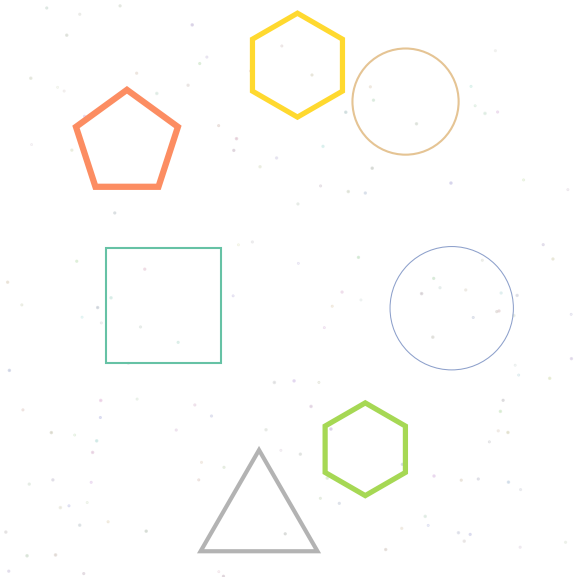[{"shape": "square", "thickness": 1, "radius": 0.5, "center": [0.283, 0.47]}, {"shape": "pentagon", "thickness": 3, "radius": 0.46, "center": [0.22, 0.751]}, {"shape": "circle", "thickness": 0.5, "radius": 0.53, "center": [0.782, 0.465]}, {"shape": "hexagon", "thickness": 2.5, "radius": 0.4, "center": [0.633, 0.221]}, {"shape": "hexagon", "thickness": 2.5, "radius": 0.45, "center": [0.515, 0.886]}, {"shape": "circle", "thickness": 1, "radius": 0.46, "center": [0.702, 0.823]}, {"shape": "triangle", "thickness": 2, "radius": 0.58, "center": [0.449, 0.103]}]